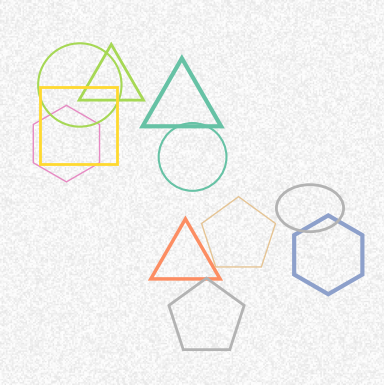[{"shape": "triangle", "thickness": 3, "radius": 0.59, "center": [0.472, 0.731]}, {"shape": "circle", "thickness": 1.5, "radius": 0.44, "center": [0.5, 0.592]}, {"shape": "triangle", "thickness": 2.5, "radius": 0.52, "center": [0.482, 0.327]}, {"shape": "hexagon", "thickness": 3, "radius": 0.51, "center": [0.853, 0.338]}, {"shape": "hexagon", "thickness": 1, "radius": 0.5, "center": [0.172, 0.627]}, {"shape": "circle", "thickness": 1.5, "radius": 0.54, "center": [0.207, 0.779]}, {"shape": "triangle", "thickness": 2, "radius": 0.48, "center": [0.289, 0.788]}, {"shape": "square", "thickness": 2, "radius": 0.5, "center": [0.203, 0.675]}, {"shape": "pentagon", "thickness": 1, "radius": 0.5, "center": [0.62, 0.388]}, {"shape": "pentagon", "thickness": 2, "radius": 0.51, "center": [0.536, 0.175]}, {"shape": "oval", "thickness": 2, "radius": 0.44, "center": [0.805, 0.459]}]